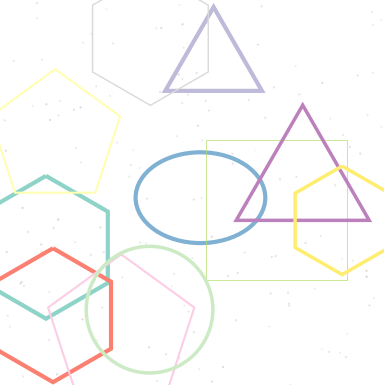[{"shape": "hexagon", "thickness": 3, "radius": 0.93, "center": [0.119, 0.358]}, {"shape": "pentagon", "thickness": 1.5, "radius": 0.89, "center": [0.143, 0.643]}, {"shape": "triangle", "thickness": 3, "radius": 0.73, "center": [0.555, 0.837]}, {"shape": "hexagon", "thickness": 3, "radius": 0.87, "center": [0.138, 0.181]}, {"shape": "oval", "thickness": 3, "radius": 0.84, "center": [0.521, 0.487]}, {"shape": "square", "thickness": 0.5, "radius": 0.91, "center": [0.718, 0.455]}, {"shape": "pentagon", "thickness": 1.5, "radius": 1.0, "center": [0.315, 0.14]}, {"shape": "hexagon", "thickness": 1, "radius": 0.87, "center": [0.391, 0.9]}, {"shape": "triangle", "thickness": 2.5, "radius": 1.0, "center": [0.786, 0.527]}, {"shape": "circle", "thickness": 2.5, "radius": 0.82, "center": [0.388, 0.196]}, {"shape": "hexagon", "thickness": 2.5, "radius": 0.71, "center": [0.889, 0.428]}]